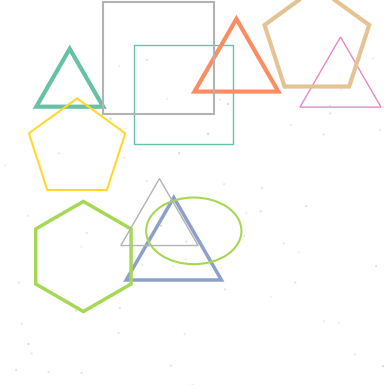[{"shape": "triangle", "thickness": 3, "radius": 0.5, "center": [0.181, 0.773]}, {"shape": "square", "thickness": 1, "radius": 0.64, "center": [0.476, 0.754]}, {"shape": "triangle", "thickness": 3, "radius": 0.63, "center": [0.614, 0.825]}, {"shape": "triangle", "thickness": 2.5, "radius": 0.71, "center": [0.451, 0.344]}, {"shape": "triangle", "thickness": 1, "radius": 0.61, "center": [0.884, 0.782]}, {"shape": "hexagon", "thickness": 2.5, "radius": 0.71, "center": [0.217, 0.334]}, {"shape": "oval", "thickness": 1.5, "radius": 0.62, "center": [0.503, 0.4]}, {"shape": "pentagon", "thickness": 1.5, "radius": 0.66, "center": [0.2, 0.613]}, {"shape": "pentagon", "thickness": 3, "radius": 0.71, "center": [0.823, 0.891]}, {"shape": "square", "thickness": 1.5, "radius": 0.72, "center": [0.411, 0.849]}, {"shape": "triangle", "thickness": 1, "radius": 0.58, "center": [0.414, 0.42]}]